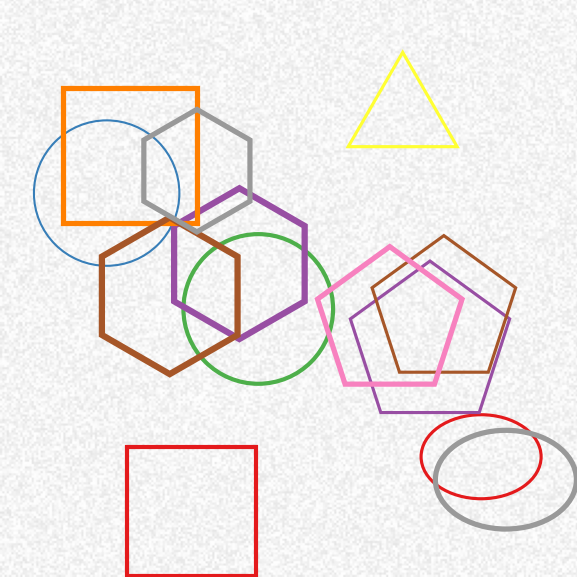[{"shape": "square", "thickness": 2, "radius": 0.56, "center": [0.331, 0.114]}, {"shape": "oval", "thickness": 1.5, "radius": 0.52, "center": [0.833, 0.208]}, {"shape": "circle", "thickness": 1, "radius": 0.63, "center": [0.185, 0.665]}, {"shape": "circle", "thickness": 2, "radius": 0.65, "center": [0.447, 0.464]}, {"shape": "pentagon", "thickness": 1.5, "radius": 0.73, "center": [0.745, 0.402]}, {"shape": "hexagon", "thickness": 3, "radius": 0.65, "center": [0.415, 0.543]}, {"shape": "square", "thickness": 2.5, "radius": 0.58, "center": [0.225, 0.73]}, {"shape": "triangle", "thickness": 1.5, "radius": 0.54, "center": [0.697, 0.8]}, {"shape": "hexagon", "thickness": 3, "radius": 0.68, "center": [0.294, 0.487]}, {"shape": "pentagon", "thickness": 1.5, "radius": 0.65, "center": [0.769, 0.46]}, {"shape": "pentagon", "thickness": 2.5, "radius": 0.66, "center": [0.675, 0.44]}, {"shape": "oval", "thickness": 2.5, "radius": 0.61, "center": [0.876, 0.169]}, {"shape": "hexagon", "thickness": 2.5, "radius": 0.53, "center": [0.341, 0.704]}]